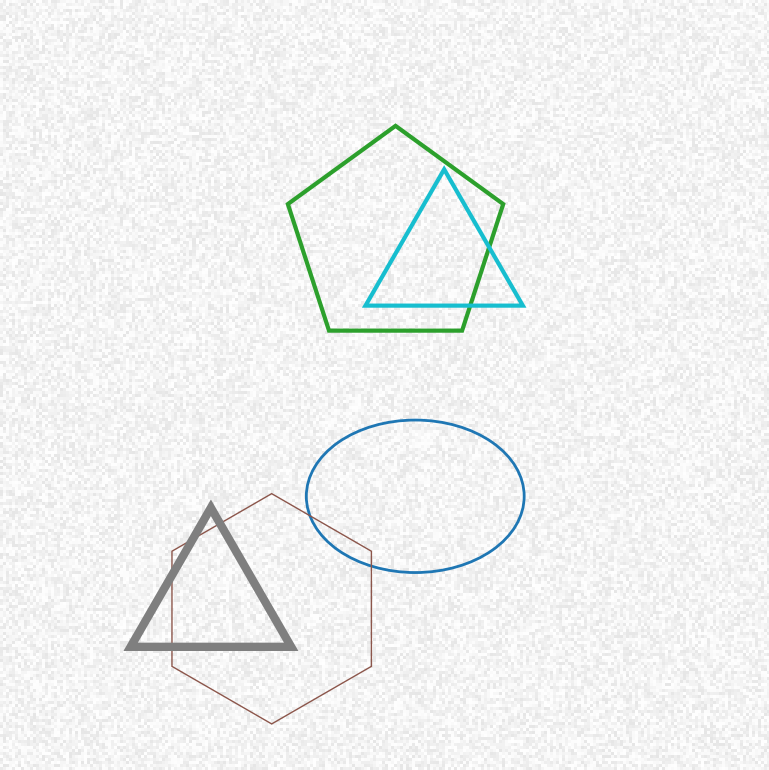[{"shape": "oval", "thickness": 1, "radius": 0.71, "center": [0.539, 0.355]}, {"shape": "pentagon", "thickness": 1.5, "radius": 0.74, "center": [0.514, 0.69]}, {"shape": "hexagon", "thickness": 0.5, "radius": 0.75, "center": [0.353, 0.209]}, {"shape": "triangle", "thickness": 3, "radius": 0.6, "center": [0.274, 0.22]}, {"shape": "triangle", "thickness": 1.5, "radius": 0.59, "center": [0.577, 0.662]}]